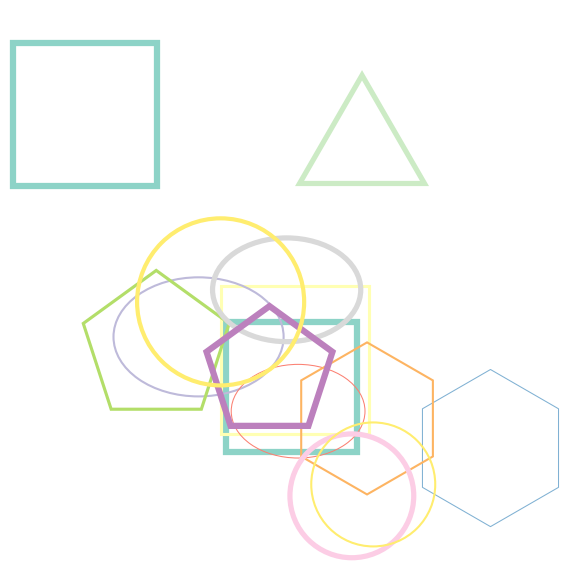[{"shape": "square", "thickness": 3, "radius": 0.62, "center": [0.147, 0.801]}, {"shape": "square", "thickness": 3, "radius": 0.56, "center": [0.505, 0.329]}, {"shape": "square", "thickness": 1.5, "radius": 0.64, "center": [0.511, 0.376]}, {"shape": "oval", "thickness": 1, "radius": 0.74, "center": [0.344, 0.416]}, {"shape": "oval", "thickness": 0.5, "radius": 0.58, "center": [0.516, 0.287]}, {"shape": "hexagon", "thickness": 0.5, "radius": 0.68, "center": [0.849, 0.223]}, {"shape": "hexagon", "thickness": 1, "radius": 0.66, "center": [0.636, 0.275]}, {"shape": "pentagon", "thickness": 1.5, "radius": 0.66, "center": [0.271, 0.398]}, {"shape": "circle", "thickness": 2.5, "radius": 0.54, "center": [0.609, 0.141]}, {"shape": "oval", "thickness": 2.5, "radius": 0.64, "center": [0.496, 0.497]}, {"shape": "pentagon", "thickness": 3, "radius": 0.57, "center": [0.467, 0.354]}, {"shape": "triangle", "thickness": 2.5, "radius": 0.62, "center": [0.627, 0.744]}, {"shape": "circle", "thickness": 2, "radius": 0.72, "center": [0.382, 0.476]}, {"shape": "circle", "thickness": 1, "radius": 0.54, "center": [0.646, 0.16]}]